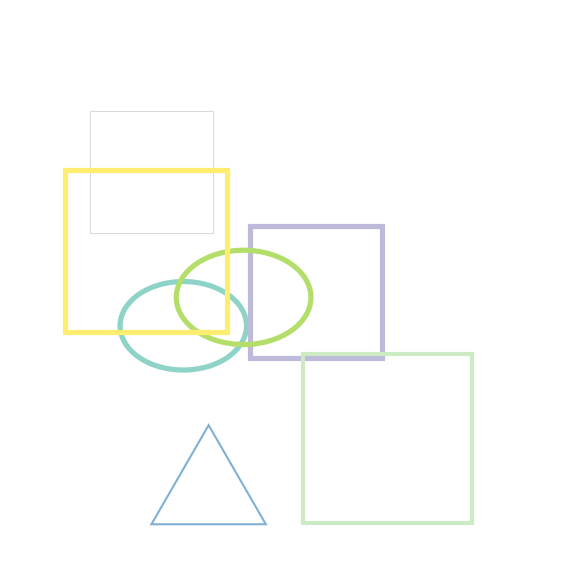[{"shape": "oval", "thickness": 2.5, "radius": 0.55, "center": [0.317, 0.435]}, {"shape": "square", "thickness": 2.5, "radius": 0.57, "center": [0.548, 0.493]}, {"shape": "triangle", "thickness": 1, "radius": 0.57, "center": [0.361, 0.149]}, {"shape": "oval", "thickness": 2.5, "radius": 0.58, "center": [0.422, 0.484]}, {"shape": "square", "thickness": 0.5, "radius": 0.53, "center": [0.262, 0.701]}, {"shape": "square", "thickness": 2, "radius": 0.73, "center": [0.671, 0.239]}, {"shape": "square", "thickness": 2.5, "radius": 0.7, "center": [0.252, 0.565]}]